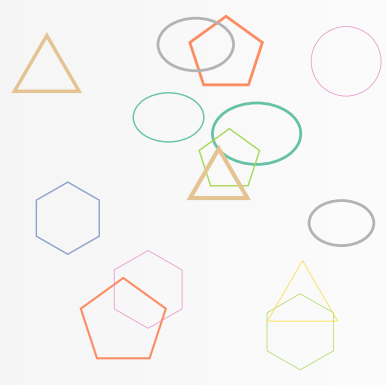[{"shape": "oval", "thickness": 2, "radius": 0.57, "center": [0.662, 0.653]}, {"shape": "oval", "thickness": 1, "radius": 0.46, "center": [0.435, 0.695]}, {"shape": "pentagon", "thickness": 1.5, "radius": 0.58, "center": [0.318, 0.163]}, {"shape": "pentagon", "thickness": 2, "radius": 0.49, "center": [0.583, 0.859]}, {"shape": "hexagon", "thickness": 1, "radius": 0.47, "center": [0.175, 0.433]}, {"shape": "hexagon", "thickness": 0.5, "radius": 0.51, "center": [0.382, 0.248]}, {"shape": "circle", "thickness": 0.5, "radius": 0.45, "center": [0.893, 0.841]}, {"shape": "hexagon", "thickness": 0.5, "radius": 0.49, "center": [0.775, 0.138]}, {"shape": "pentagon", "thickness": 1, "radius": 0.41, "center": [0.592, 0.584]}, {"shape": "triangle", "thickness": 0.5, "radius": 0.52, "center": [0.781, 0.218]}, {"shape": "triangle", "thickness": 2.5, "radius": 0.48, "center": [0.121, 0.811]}, {"shape": "triangle", "thickness": 3, "radius": 0.43, "center": [0.564, 0.528]}, {"shape": "oval", "thickness": 2, "radius": 0.42, "center": [0.881, 0.421]}, {"shape": "oval", "thickness": 2, "radius": 0.49, "center": [0.505, 0.884]}]